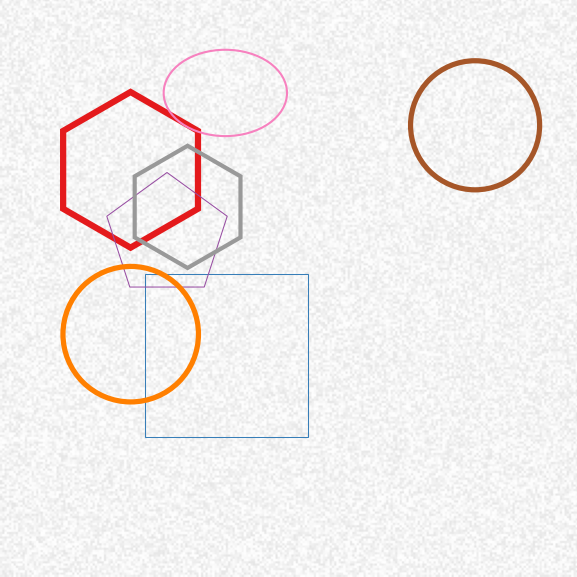[{"shape": "hexagon", "thickness": 3, "radius": 0.67, "center": [0.226, 0.705]}, {"shape": "square", "thickness": 0.5, "radius": 0.71, "center": [0.392, 0.384]}, {"shape": "pentagon", "thickness": 0.5, "radius": 0.55, "center": [0.289, 0.591]}, {"shape": "circle", "thickness": 2.5, "radius": 0.59, "center": [0.226, 0.42]}, {"shape": "circle", "thickness": 2.5, "radius": 0.56, "center": [0.823, 0.782]}, {"shape": "oval", "thickness": 1, "radius": 0.53, "center": [0.39, 0.838]}, {"shape": "hexagon", "thickness": 2, "radius": 0.53, "center": [0.325, 0.641]}]